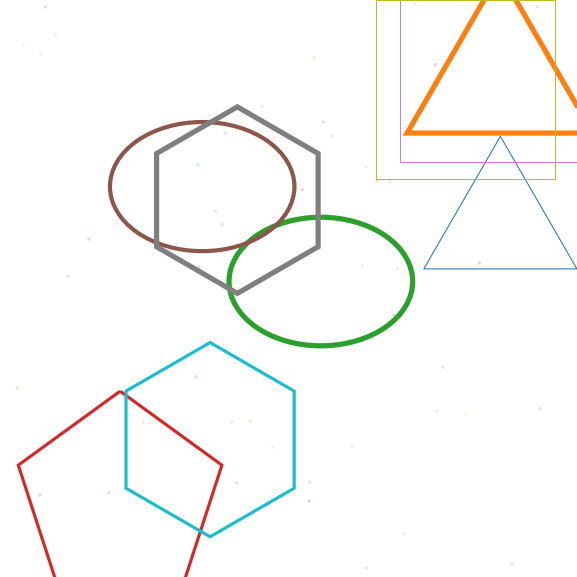[{"shape": "triangle", "thickness": 0.5, "radius": 0.77, "center": [0.866, 0.61]}, {"shape": "triangle", "thickness": 2.5, "radius": 0.93, "center": [0.866, 0.861]}, {"shape": "oval", "thickness": 2.5, "radius": 0.8, "center": [0.556, 0.512]}, {"shape": "pentagon", "thickness": 1.5, "radius": 0.93, "center": [0.208, 0.136]}, {"shape": "oval", "thickness": 2, "radius": 0.8, "center": [0.35, 0.676]}, {"shape": "square", "thickness": 0.5, "radius": 0.81, "center": [0.855, 0.881]}, {"shape": "hexagon", "thickness": 2.5, "radius": 0.81, "center": [0.411, 0.653]}, {"shape": "square", "thickness": 0.5, "radius": 0.78, "center": [0.806, 0.844]}, {"shape": "hexagon", "thickness": 1.5, "radius": 0.84, "center": [0.364, 0.238]}]